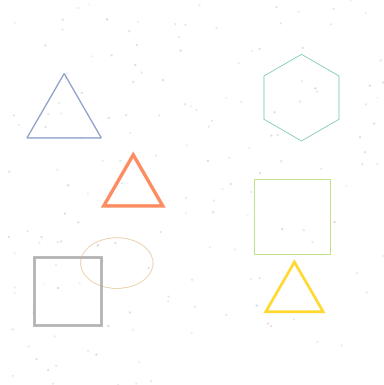[{"shape": "hexagon", "thickness": 0.5, "radius": 0.56, "center": [0.783, 0.746]}, {"shape": "triangle", "thickness": 2.5, "radius": 0.44, "center": [0.346, 0.509]}, {"shape": "triangle", "thickness": 1, "radius": 0.56, "center": [0.167, 0.697]}, {"shape": "square", "thickness": 0.5, "radius": 0.49, "center": [0.758, 0.437]}, {"shape": "triangle", "thickness": 2, "radius": 0.43, "center": [0.765, 0.233]}, {"shape": "oval", "thickness": 0.5, "radius": 0.47, "center": [0.303, 0.317]}, {"shape": "square", "thickness": 2, "radius": 0.44, "center": [0.175, 0.244]}]